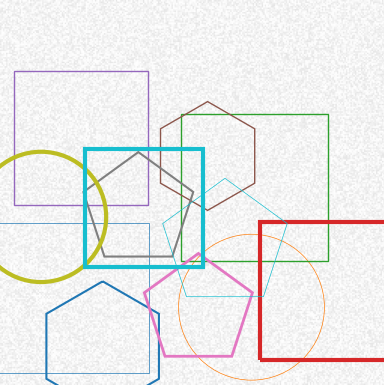[{"shape": "hexagon", "thickness": 1.5, "radius": 0.84, "center": [0.267, 0.101]}, {"shape": "square", "thickness": 0.5, "radius": 0.97, "center": [0.192, 0.225]}, {"shape": "circle", "thickness": 0.5, "radius": 0.95, "center": [0.653, 0.202]}, {"shape": "square", "thickness": 1, "radius": 0.96, "center": [0.66, 0.513]}, {"shape": "square", "thickness": 3, "radius": 0.9, "center": [0.855, 0.244]}, {"shape": "square", "thickness": 1, "radius": 0.87, "center": [0.211, 0.641]}, {"shape": "hexagon", "thickness": 1, "radius": 0.71, "center": [0.539, 0.595]}, {"shape": "pentagon", "thickness": 2, "radius": 0.74, "center": [0.515, 0.194]}, {"shape": "pentagon", "thickness": 1.5, "radius": 0.75, "center": [0.359, 0.455]}, {"shape": "circle", "thickness": 3, "radius": 0.85, "center": [0.107, 0.437]}, {"shape": "pentagon", "thickness": 0.5, "radius": 0.85, "center": [0.584, 0.367]}, {"shape": "square", "thickness": 3, "radius": 0.77, "center": [0.374, 0.46]}]